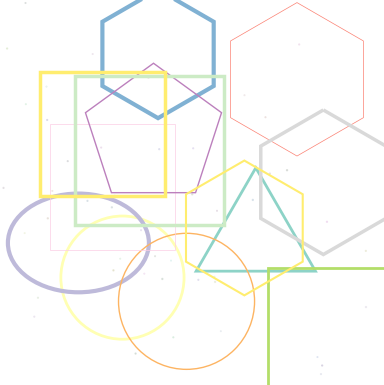[{"shape": "triangle", "thickness": 2, "radius": 0.89, "center": [0.664, 0.385]}, {"shape": "circle", "thickness": 2, "radius": 0.8, "center": [0.318, 0.279]}, {"shape": "oval", "thickness": 3, "radius": 0.92, "center": [0.204, 0.369]}, {"shape": "hexagon", "thickness": 0.5, "radius": 1.0, "center": [0.771, 0.794]}, {"shape": "hexagon", "thickness": 3, "radius": 0.83, "center": [0.411, 0.86]}, {"shape": "circle", "thickness": 1, "radius": 0.88, "center": [0.485, 0.217]}, {"shape": "square", "thickness": 2, "radius": 0.79, "center": [0.854, 0.147]}, {"shape": "square", "thickness": 0.5, "radius": 0.81, "center": [0.292, 0.515]}, {"shape": "hexagon", "thickness": 2.5, "radius": 0.94, "center": [0.84, 0.527]}, {"shape": "pentagon", "thickness": 1, "radius": 0.93, "center": [0.399, 0.65]}, {"shape": "square", "thickness": 2.5, "radius": 0.97, "center": [0.389, 0.609]}, {"shape": "hexagon", "thickness": 1.5, "radius": 0.88, "center": [0.635, 0.408]}, {"shape": "square", "thickness": 2.5, "radius": 0.81, "center": [0.267, 0.652]}]